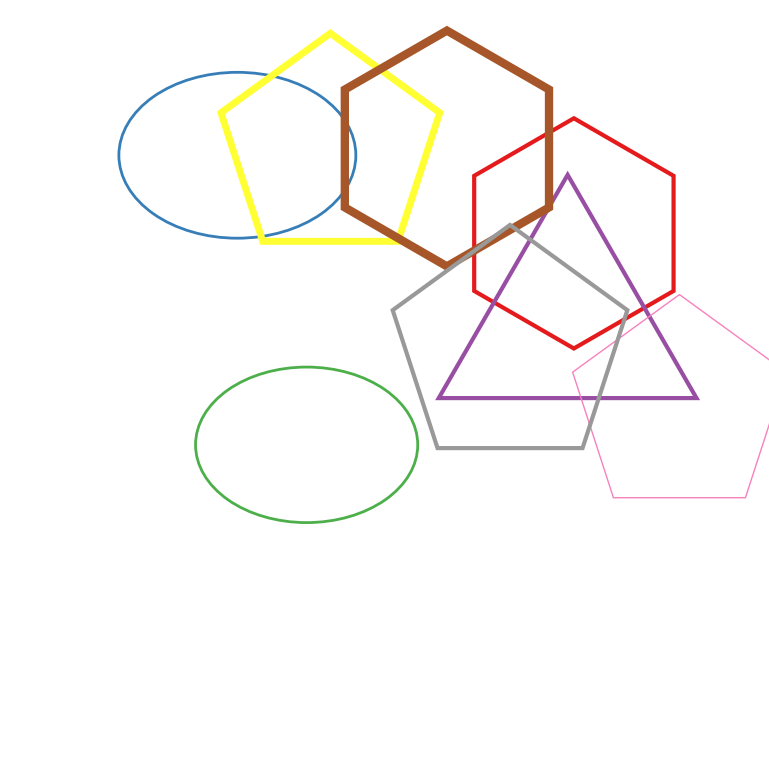[{"shape": "hexagon", "thickness": 1.5, "radius": 0.75, "center": [0.745, 0.697]}, {"shape": "oval", "thickness": 1, "radius": 0.77, "center": [0.308, 0.798]}, {"shape": "oval", "thickness": 1, "radius": 0.72, "center": [0.398, 0.422]}, {"shape": "triangle", "thickness": 1.5, "radius": 0.97, "center": [0.737, 0.58]}, {"shape": "pentagon", "thickness": 2.5, "radius": 0.75, "center": [0.429, 0.807]}, {"shape": "hexagon", "thickness": 3, "radius": 0.77, "center": [0.58, 0.807]}, {"shape": "pentagon", "thickness": 0.5, "radius": 0.73, "center": [0.882, 0.472]}, {"shape": "pentagon", "thickness": 1.5, "radius": 0.8, "center": [0.662, 0.548]}]